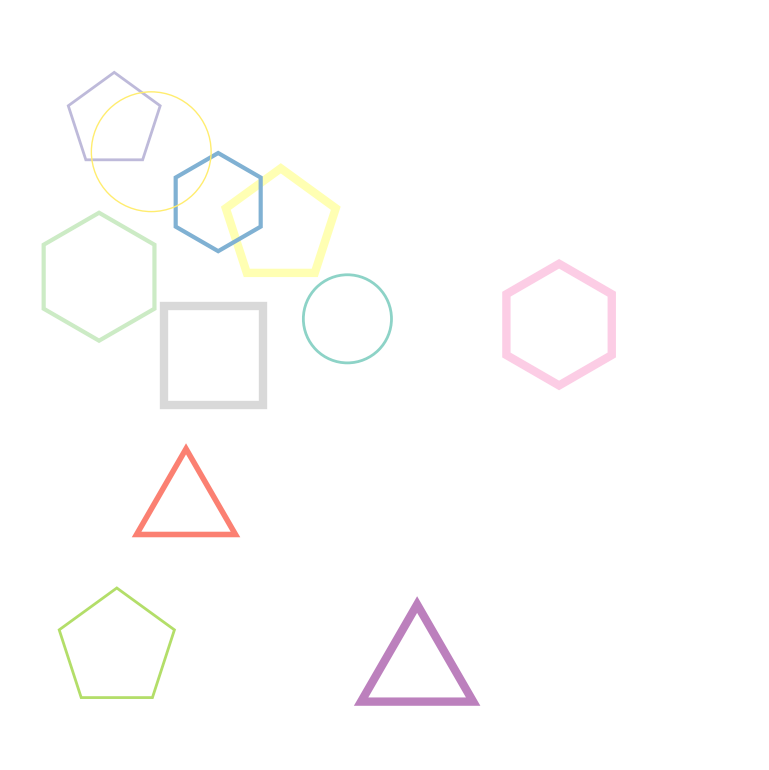[{"shape": "circle", "thickness": 1, "radius": 0.29, "center": [0.451, 0.586]}, {"shape": "pentagon", "thickness": 3, "radius": 0.38, "center": [0.365, 0.706]}, {"shape": "pentagon", "thickness": 1, "radius": 0.31, "center": [0.148, 0.843]}, {"shape": "triangle", "thickness": 2, "radius": 0.37, "center": [0.242, 0.343]}, {"shape": "hexagon", "thickness": 1.5, "radius": 0.32, "center": [0.283, 0.738]}, {"shape": "pentagon", "thickness": 1, "radius": 0.39, "center": [0.152, 0.158]}, {"shape": "hexagon", "thickness": 3, "radius": 0.4, "center": [0.726, 0.578]}, {"shape": "square", "thickness": 3, "radius": 0.32, "center": [0.277, 0.539]}, {"shape": "triangle", "thickness": 3, "radius": 0.42, "center": [0.542, 0.131]}, {"shape": "hexagon", "thickness": 1.5, "radius": 0.42, "center": [0.129, 0.641]}, {"shape": "circle", "thickness": 0.5, "radius": 0.39, "center": [0.196, 0.803]}]